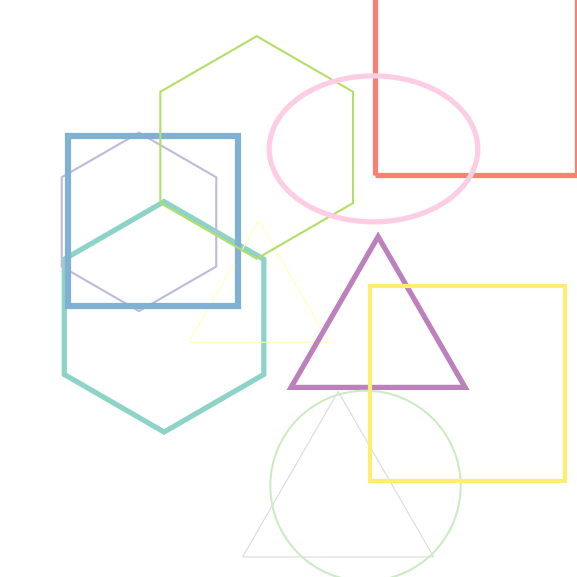[{"shape": "hexagon", "thickness": 2.5, "radius": 1.0, "center": [0.284, 0.451]}, {"shape": "triangle", "thickness": 0.5, "radius": 0.7, "center": [0.448, 0.477]}, {"shape": "hexagon", "thickness": 1, "radius": 0.77, "center": [0.241, 0.615]}, {"shape": "square", "thickness": 2.5, "radius": 0.87, "center": [0.824, 0.871]}, {"shape": "square", "thickness": 3, "radius": 0.74, "center": [0.265, 0.617]}, {"shape": "hexagon", "thickness": 1, "radius": 0.96, "center": [0.444, 0.744]}, {"shape": "oval", "thickness": 2.5, "radius": 0.9, "center": [0.647, 0.741]}, {"shape": "triangle", "thickness": 0.5, "radius": 0.95, "center": [0.586, 0.13]}, {"shape": "triangle", "thickness": 2.5, "radius": 0.87, "center": [0.655, 0.415]}, {"shape": "circle", "thickness": 1, "radius": 0.82, "center": [0.633, 0.158]}, {"shape": "square", "thickness": 2, "radius": 0.85, "center": [0.81, 0.335]}]